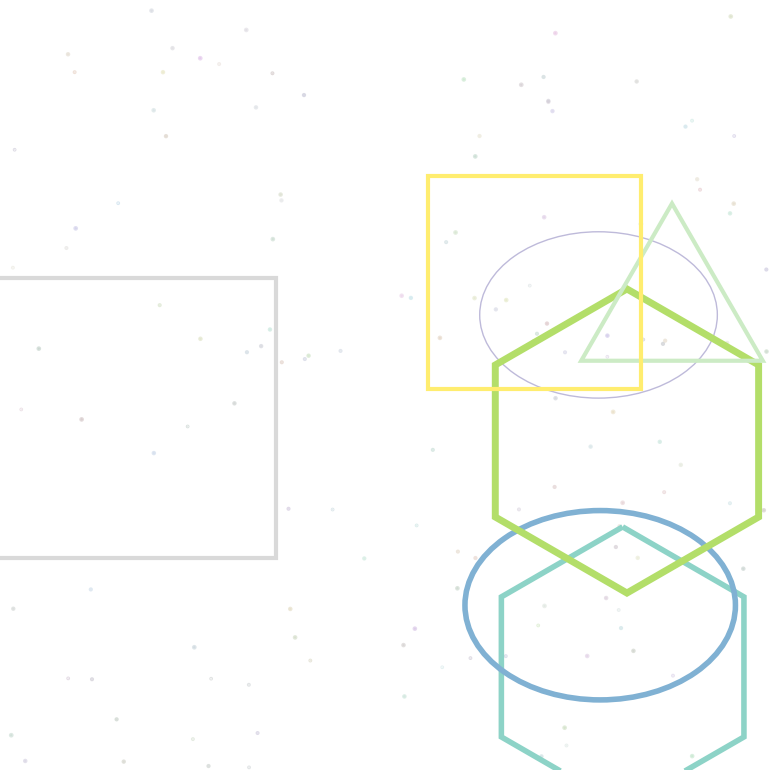[{"shape": "hexagon", "thickness": 2, "radius": 0.91, "center": [0.809, 0.134]}, {"shape": "oval", "thickness": 0.5, "radius": 0.77, "center": [0.777, 0.591]}, {"shape": "oval", "thickness": 2, "radius": 0.88, "center": [0.779, 0.214]}, {"shape": "hexagon", "thickness": 2.5, "radius": 0.99, "center": [0.814, 0.427]}, {"shape": "square", "thickness": 1.5, "radius": 0.91, "center": [0.177, 0.457]}, {"shape": "triangle", "thickness": 1.5, "radius": 0.68, "center": [0.873, 0.6]}, {"shape": "square", "thickness": 1.5, "radius": 0.69, "center": [0.695, 0.633]}]